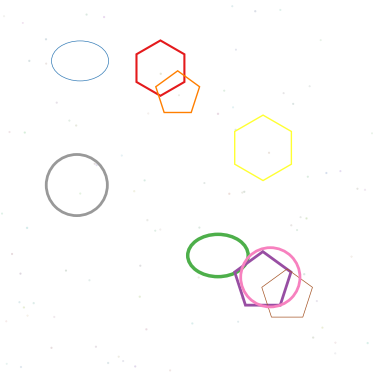[{"shape": "hexagon", "thickness": 1.5, "radius": 0.36, "center": [0.417, 0.823]}, {"shape": "oval", "thickness": 0.5, "radius": 0.37, "center": [0.208, 0.842]}, {"shape": "oval", "thickness": 2.5, "radius": 0.39, "center": [0.566, 0.336]}, {"shape": "pentagon", "thickness": 2, "radius": 0.38, "center": [0.683, 0.27]}, {"shape": "pentagon", "thickness": 1, "radius": 0.3, "center": [0.461, 0.756]}, {"shape": "hexagon", "thickness": 1, "radius": 0.42, "center": [0.683, 0.616]}, {"shape": "pentagon", "thickness": 0.5, "radius": 0.35, "center": [0.746, 0.232]}, {"shape": "circle", "thickness": 2, "radius": 0.38, "center": [0.702, 0.28]}, {"shape": "circle", "thickness": 2, "radius": 0.4, "center": [0.199, 0.519]}]